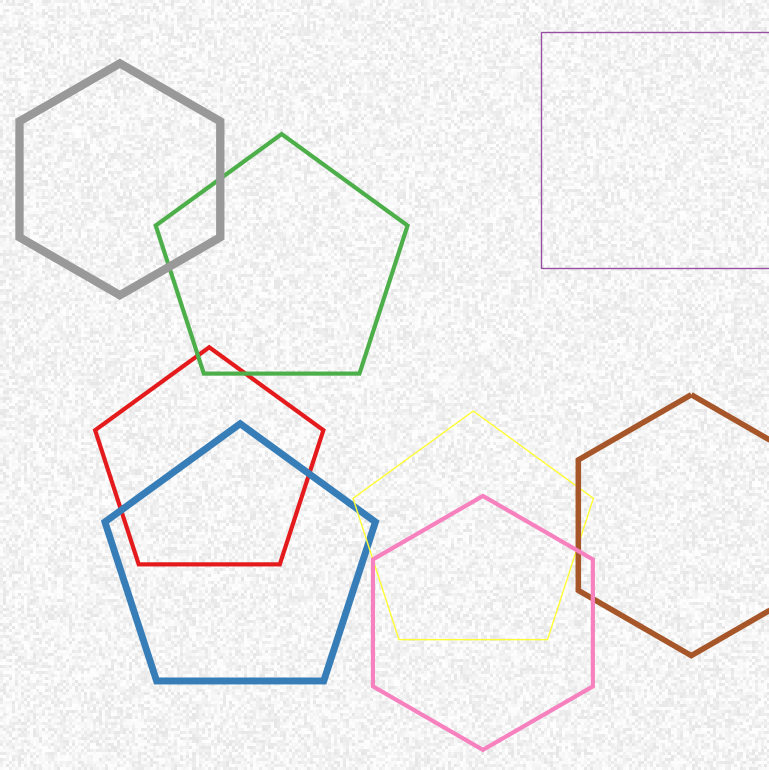[{"shape": "pentagon", "thickness": 1.5, "radius": 0.78, "center": [0.272, 0.393]}, {"shape": "pentagon", "thickness": 2.5, "radius": 0.92, "center": [0.312, 0.265]}, {"shape": "pentagon", "thickness": 1.5, "radius": 0.86, "center": [0.366, 0.654]}, {"shape": "square", "thickness": 0.5, "radius": 0.77, "center": [0.855, 0.805]}, {"shape": "pentagon", "thickness": 0.5, "radius": 0.82, "center": [0.615, 0.302]}, {"shape": "hexagon", "thickness": 2, "radius": 0.85, "center": [0.898, 0.318]}, {"shape": "hexagon", "thickness": 1.5, "radius": 0.82, "center": [0.627, 0.191]}, {"shape": "hexagon", "thickness": 3, "radius": 0.75, "center": [0.156, 0.767]}]